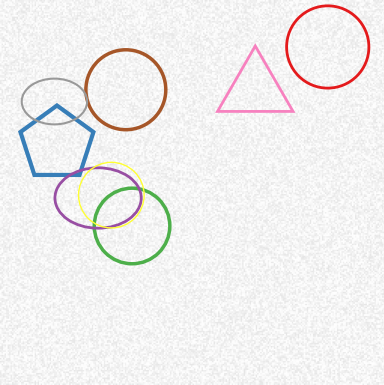[{"shape": "circle", "thickness": 2, "radius": 0.53, "center": [0.851, 0.878]}, {"shape": "pentagon", "thickness": 3, "radius": 0.5, "center": [0.148, 0.626]}, {"shape": "circle", "thickness": 2.5, "radius": 0.49, "center": [0.343, 0.413]}, {"shape": "oval", "thickness": 2, "radius": 0.56, "center": [0.255, 0.486]}, {"shape": "circle", "thickness": 1, "radius": 0.43, "center": [0.289, 0.493]}, {"shape": "circle", "thickness": 2.5, "radius": 0.52, "center": [0.327, 0.767]}, {"shape": "triangle", "thickness": 2, "radius": 0.57, "center": [0.663, 0.767]}, {"shape": "oval", "thickness": 1.5, "radius": 0.42, "center": [0.141, 0.736]}]